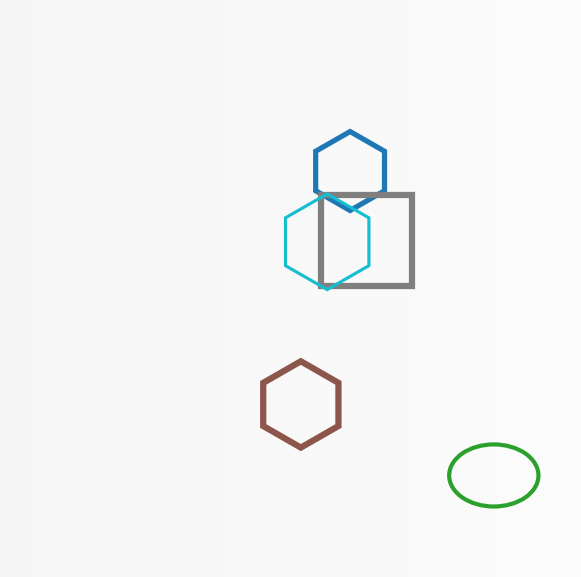[{"shape": "hexagon", "thickness": 2.5, "radius": 0.34, "center": [0.602, 0.703]}, {"shape": "oval", "thickness": 2, "radius": 0.38, "center": [0.85, 0.176]}, {"shape": "hexagon", "thickness": 3, "radius": 0.37, "center": [0.518, 0.299]}, {"shape": "square", "thickness": 3, "radius": 0.39, "center": [0.63, 0.582]}, {"shape": "hexagon", "thickness": 1.5, "radius": 0.41, "center": [0.563, 0.581]}]